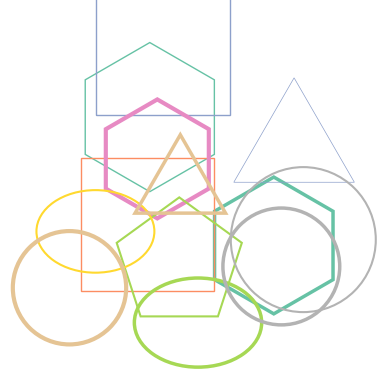[{"shape": "hexagon", "thickness": 2.5, "radius": 0.89, "center": [0.711, 0.362]}, {"shape": "hexagon", "thickness": 1, "radius": 0.97, "center": [0.389, 0.696]}, {"shape": "square", "thickness": 1, "radius": 0.87, "center": [0.383, 0.416]}, {"shape": "square", "thickness": 1, "radius": 0.87, "center": [0.424, 0.876]}, {"shape": "triangle", "thickness": 0.5, "radius": 0.9, "center": [0.764, 0.617]}, {"shape": "hexagon", "thickness": 3, "radius": 0.77, "center": [0.409, 0.587]}, {"shape": "pentagon", "thickness": 1.5, "radius": 0.85, "center": [0.466, 0.316]}, {"shape": "oval", "thickness": 2.5, "radius": 0.83, "center": [0.514, 0.162]}, {"shape": "oval", "thickness": 1.5, "radius": 0.77, "center": [0.248, 0.399]}, {"shape": "triangle", "thickness": 2.5, "radius": 0.68, "center": [0.468, 0.514]}, {"shape": "circle", "thickness": 3, "radius": 0.74, "center": [0.181, 0.253]}, {"shape": "circle", "thickness": 1.5, "radius": 0.94, "center": [0.788, 0.378]}, {"shape": "circle", "thickness": 2.5, "radius": 0.76, "center": [0.731, 0.308]}]